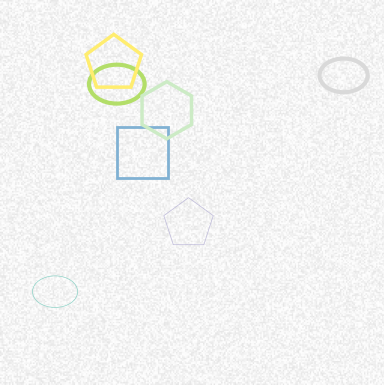[{"shape": "oval", "thickness": 0.5, "radius": 0.29, "center": [0.143, 0.242]}, {"shape": "pentagon", "thickness": 0.5, "radius": 0.34, "center": [0.49, 0.419]}, {"shape": "square", "thickness": 2, "radius": 0.33, "center": [0.371, 0.604]}, {"shape": "oval", "thickness": 3, "radius": 0.36, "center": [0.303, 0.781]}, {"shape": "oval", "thickness": 3, "radius": 0.31, "center": [0.893, 0.804]}, {"shape": "hexagon", "thickness": 2.5, "radius": 0.37, "center": [0.433, 0.714]}, {"shape": "pentagon", "thickness": 2.5, "radius": 0.38, "center": [0.296, 0.835]}]